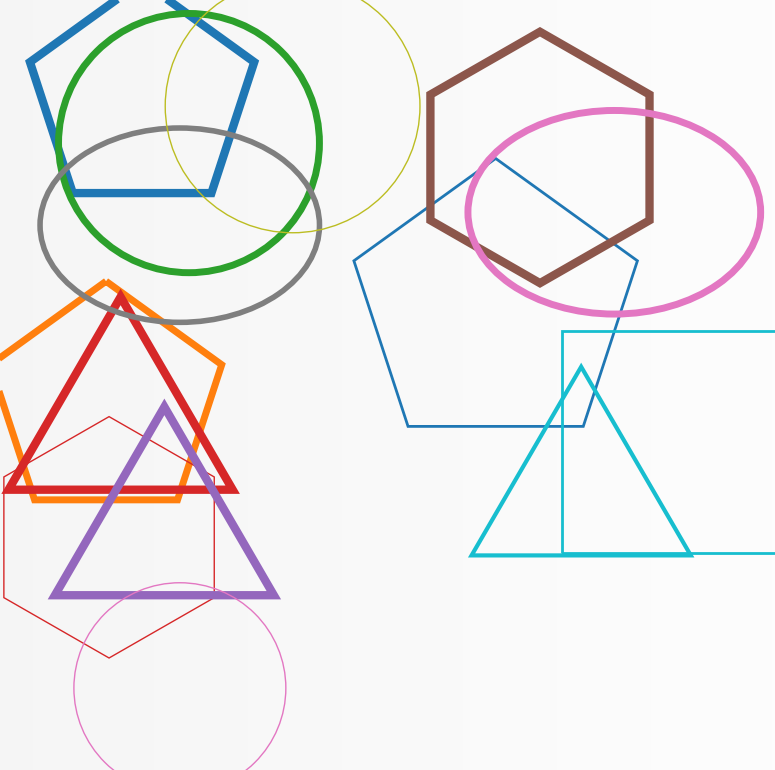[{"shape": "pentagon", "thickness": 1, "radius": 0.96, "center": [0.64, 0.602]}, {"shape": "pentagon", "thickness": 3, "radius": 0.76, "center": [0.183, 0.872]}, {"shape": "pentagon", "thickness": 2.5, "radius": 0.78, "center": [0.137, 0.478]}, {"shape": "circle", "thickness": 2.5, "radius": 0.84, "center": [0.244, 0.814]}, {"shape": "triangle", "thickness": 3, "radius": 0.83, "center": [0.156, 0.447]}, {"shape": "hexagon", "thickness": 0.5, "radius": 0.78, "center": [0.141, 0.302]}, {"shape": "triangle", "thickness": 3, "radius": 0.82, "center": [0.212, 0.309]}, {"shape": "hexagon", "thickness": 3, "radius": 0.82, "center": [0.697, 0.796]}, {"shape": "oval", "thickness": 2.5, "radius": 0.94, "center": [0.793, 0.724]}, {"shape": "circle", "thickness": 0.5, "radius": 0.68, "center": [0.232, 0.106]}, {"shape": "oval", "thickness": 2, "radius": 0.9, "center": [0.232, 0.708]}, {"shape": "circle", "thickness": 0.5, "radius": 0.82, "center": [0.378, 0.862]}, {"shape": "square", "thickness": 1, "radius": 0.72, "center": [0.869, 0.426]}, {"shape": "triangle", "thickness": 1.5, "radius": 0.82, "center": [0.75, 0.36]}]